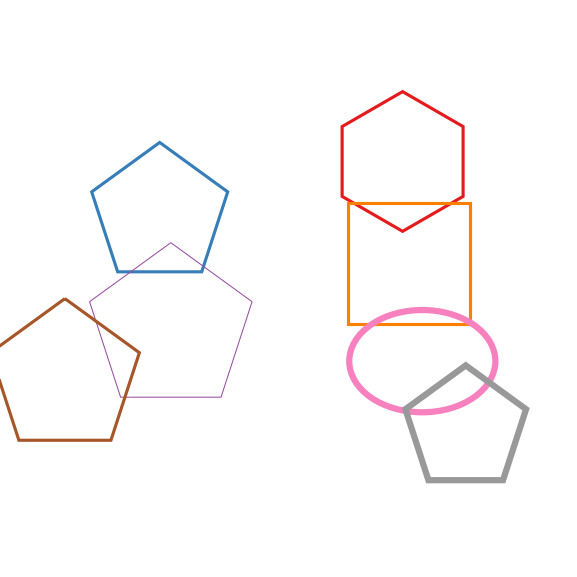[{"shape": "hexagon", "thickness": 1.5, "radius": 0.6, "center": [0.697, 0.72]}, {"shape": "pentagon", "thickness": 1.5, "radius": 0.62, "center": [0.277, 0.629]}, {"shape": "pentagon", "thickness": 0.5, "radius": 0.74, "center": [0.296, 0.431]}, {"shape": "square", "thickness": 1.5, "radius": 0.53, "center": [0.708, 0.543]}, {"shape": "pentagon", "thickness": 1.5, "radius": 0.68, "center": [0.112, 0.346]}, {"shape": "oval", "thickness": 3, "radius": 0.63, "center": [0.731, 0.374]}, {"shape": "pentagon", "thickness": 3, "radius": 0.55, "center": [0.806, 0.257]}]